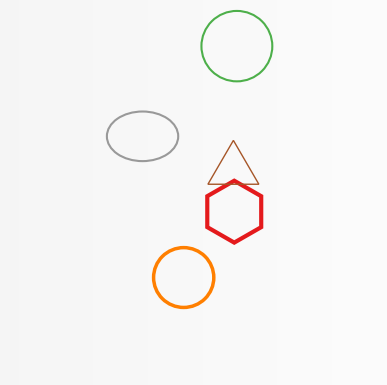[{"shape": "hexagon", "thickness": 3, "radius": 0.4, "center": [0.605, 0.45]}, {"shape": "circle", "thickness": 1.5, "radius": 0.46, "center": [0.611, 0.88]}, {"shape": "circle", "thickness": 2.5, "radius": 0.39, "center": [0.474, 0.279]}, {"shape": "triangle", "thickness": 1, "radius": 0.38, "center": [0.602, 0.559]}, {"shape": "oval", "thickness": 1.5, "radius": 0.46, "center": [0.368, 0.646]}]